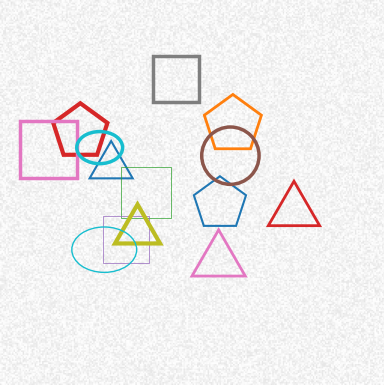[{"shape": "triangle", "thickness": 1.5, "radius": 0.32, "center": [0.289, 0.569]}, {"shape": "pentagon", "thickness": 1.5, "radius": 0.36, "center": [0.571, 0.471]}, {"shape": "pentagon", "thickness": 2, "radius": 0.39, "center": [0.605, 0.677]}, {"shape": "square", "thickness": 0.5, "radius": 0.33, "center": [0.379, 0.5]}, {"shape": "pentagon", "thickness": 3, "radius": 0.37, "center": [0.209, 0.658]}, {"shape": "triangle", "thickness": 2, "radius": 0.38, "center": [0.764, 0.452]}, {"shape": "square", "thickness": 0.5, "radius": 0.3, "center": [0.327, 0.378]}, {"shape": "circle", "thickness": 2.5, "radius": 0.37, "center": [0.598, 0.596]}, {"shape": "square", "thickness": 2.5, "radius": 0.37, "center": [0.125, 0.612]}, {"shape": "triangle", "thickness": 2, "radius": 0.4, "center": [0.568, 0.323]}, {"shape": "square", "thickness": 2.5, "radius": 0.3, "center": [0.456, 0.794]}, {"shape": "triangle", "thickness": 3, "radius": 0.34, "center": [0.357, 0.401]}, {"shape": "oval", "thickness": 1, "radius": 0.42, "center": [0.271, 0.351]}, {"shape": "oval", "thickness": 2.5, "radius": 0.3, "center": [0.259, 0.617]}]